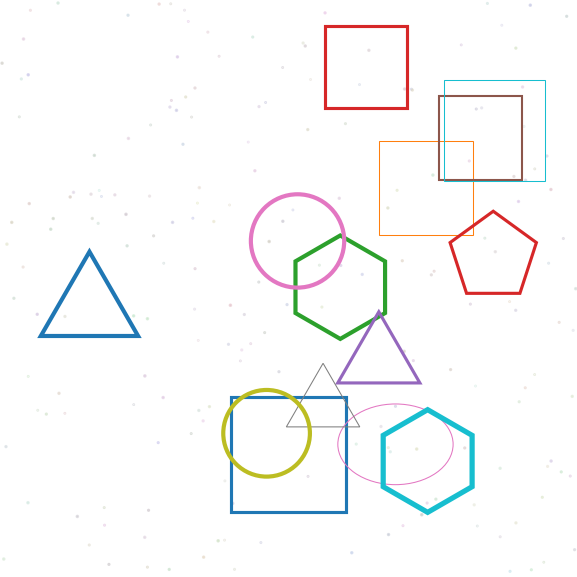[{"shape": "triangle", "thickness": 2, "radius": 0.49, "center": [0.155, 0.466]}, {"shape": "square", "thickness": 1.5, "radius": 0.5, "center": [0.5, 0.212]}, {"shape": "square", "thickness": 0.5, "radius": 0.41, "center": [0.737, 0.673]}, {"shape": "hexagon", "thickness": 2, "radius": 0.45, "center": [0.589, 0.502]}, {"shape": "pentagon", "thickness": 1.5, "radius": 0.39, "center": [0.854, 0.555]}, {"shape": "square", "thickness": 1.5, "radius": 0.36, "center": [0.634, 0.883]}, {"shape": "triangle", "thickness": 1.5, "radius": 0.41, "center": [0.656, 0.377]}, {"shape": "square", "thickness": 1, "radius": 0.36, "center": [0.832, 0.76]}, {"shape": "oval", "thickness": 0.5, "radius": 0.5, "center": [0.685, 0.23]}, {"shape": "circle", "thickness": 2, "radius": 0.4, "center": [0.515, 0.582]}, {"shape": "triangle", "thickness": 0.5, "radius": 0.37, "center": [0.559, 0.297]}, {"shape": "circle", "thickness": 2, "radius": 0.38, "center": [0.462, 0.249]}, {"shape": "hexagon", "thickness": 2.5, "radius": 0.44, "center": [0.741, 0.201]}, {"shape": "square", "thickness": 0.5, "radius": 0.44, "center": [0.857, 0.774]}]